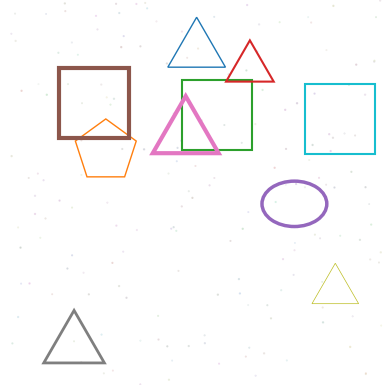[{"shape": "triangle", "thickness": 1, "radius": 0.43, "center": [0.511, 0.869]}, {"shape": "pentagon", "thickness": 1, "radius": 0.42, "center": [0.275, 0.608]}, {"shape": "square", "thickness": 1.5, "radius": 0.45, "center": [0.564, 0.7]}, {"shape": "triangle", "thickness": 1.5, "radius": 0.36, "center": [0.649, 0.824]}, {"shape": "oval", "thickness": 2.5, "radius": 0.42, "center": [0.765, 0.471]}, {"shape": "square", "thickness": 3, "radius": 0.45, "center": [0.244, 0.733]}, {"shape": "triangle", "thickness": 3, "radius": 0.49, "center": [0.482, 0.651]}, {"shape": "triangle", "thickness": 2, "radius": 0.45, "center": [0.192, 0.103]}, {"shape": "triangle", "thickness": 0.5, "radius": 0.35, "center": [0.871, 0.246]}, {"shape": "square", "thickness": 1.5, "radius": 0.45, "center": [0.884, 0.69]}]